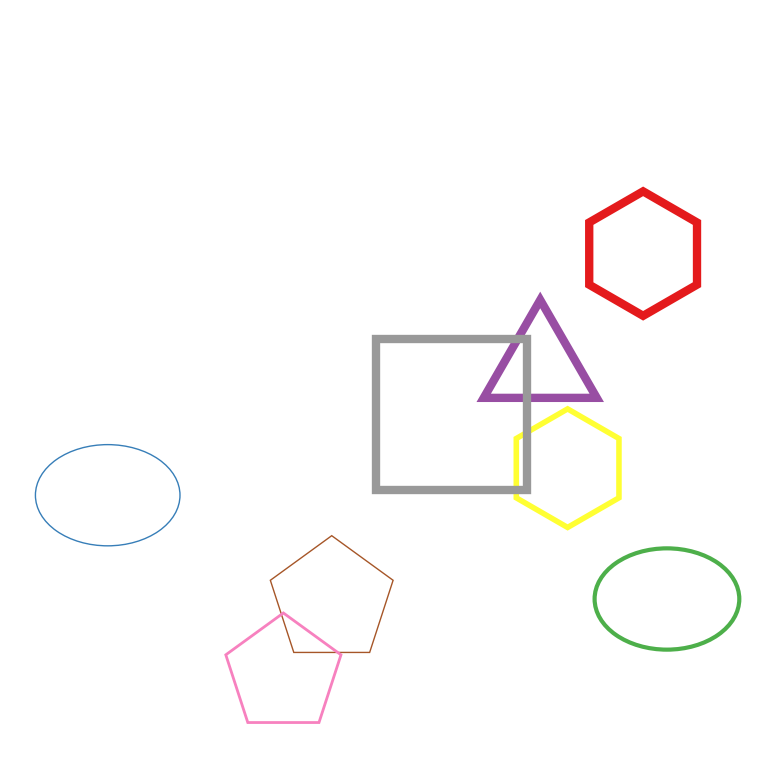[{"shape": "hexagon", "thickness": 3, "radius": 0.4, "center": [0.835, 0.671]}, {"shape": "oval", "thickness": 0.5, "radius": 0.47, "center": [0.14, 0.357]}, {"shape": "oval", "thickness": 1.5, "radius": 0.47, "center": [0.866, 0.222]}, {"shape": "triangle", "thickness": 3, "radius": 0.42, "center": [0.702, 0.526]}, {"shape": "hexagon", "thickness": 2, "radius": 0.38, "center": [0.737, 0.392]}, {"shape": "pentagon", "thickness": 0.5, "radius": 0.42, "center": [0.431, 0.22]}, {"shape": "pentagon", "thickness": 1, "radius": 0.39, "center": [0.368, 0.125]}, {"shape": "square", "thickness": 3, "radius": 0.49, "center": [0.587, 0.462]}]